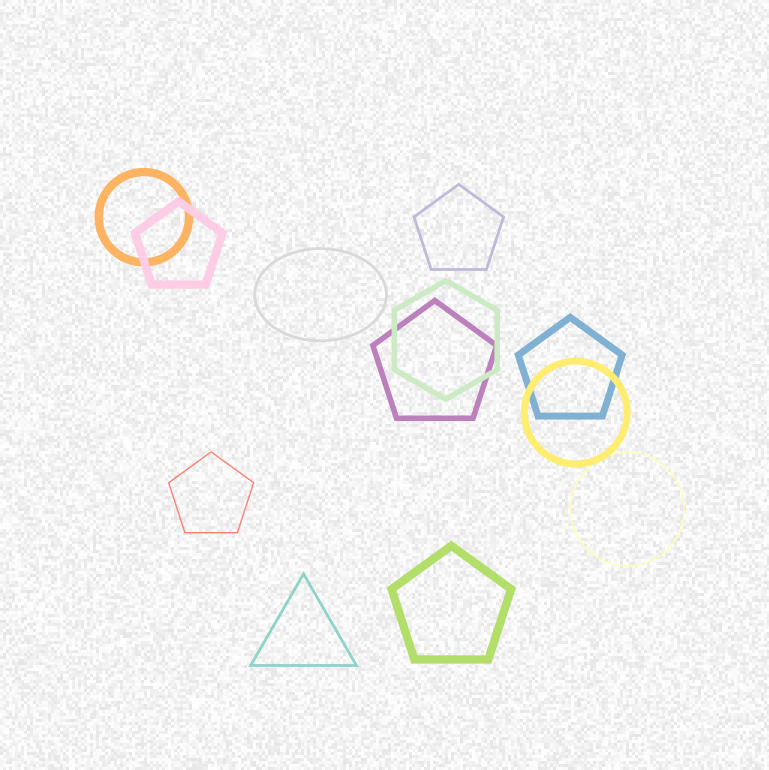[{"shape": "triangle", "thickness": 1, "radius": 0.4, "center": [0.394, 0.175]}, {"shape": "circle", "thickness": 0.5, "radius": 0.37, "center": [0.815, 0.339]}, {"shape": "pentagon", "thickness": 1, "radius": 0.31, "center": [0.596, 0.699]}, {"shape": "pentagon", "thickness": 0.5, "radius": 0.29, "center": [0.274, 0.355]}, {"shape": "pentagon", "thickness": 2.5, "radius": 0.35, "center": [0.741, 0.517]}, {"shape": "circle", "thickness": 3, "radius": 0.29, "center": [0.187, 0.718]}, {"shape": "pentagon", "thickness": 3, "radius": 0.41, "center": [0.586, 0.21]}, {"shape": "pentagon", "thickness": 3, "radius": 0.3, "center": [0.232, 0.679]}, {"shape": "oval", "thickness": 1, "radius": 0.43, "center": [0.416, 0.617]}, {"shape": "pentagon", "thickness": 2, "radius": 0.42, "center": [0.565, 0.525]}, {"shape": "hexagon", "thickness": 2, "radius": 0.39, "center": [0.579, 0.559]}, {"shape": "circle", "thickness": 2.5, "radius": 0.33, "center": [0.748, 0.464]}]